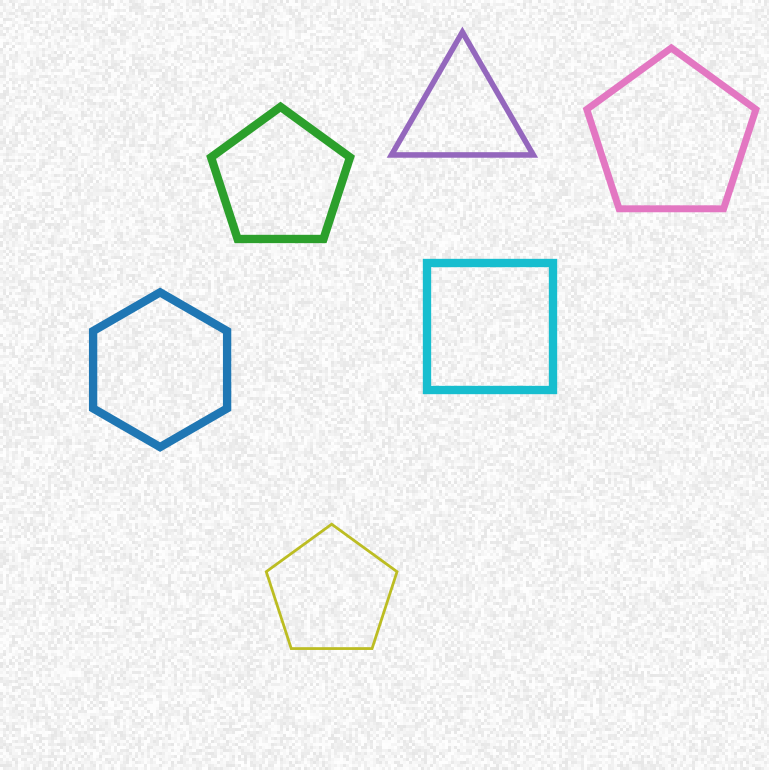[{"shape": "hexagon", "thickness": 3, "radius": 0.5, "center": [0.208, 0.52]}, {"shape": "pentagon", "thickness": 3, "radius": 0.47, "center": [0.364, 0.766]}, {"shape": "triangle", "thickness": 2, "radius": 0.53, "center": [0.601, 0.852]}, {"shape": "pentagon", "thickness": 2.5, "radius": 0.58, "center": [0.872, 0.822]}, {"shape": "pentagon", "thickness": 1, "radius": 0.45, "center": [0.431, 0.23]}, {"shape": "square", "thickness": 3, "radius": 0.41, "center": [0.636, 0.576]}]